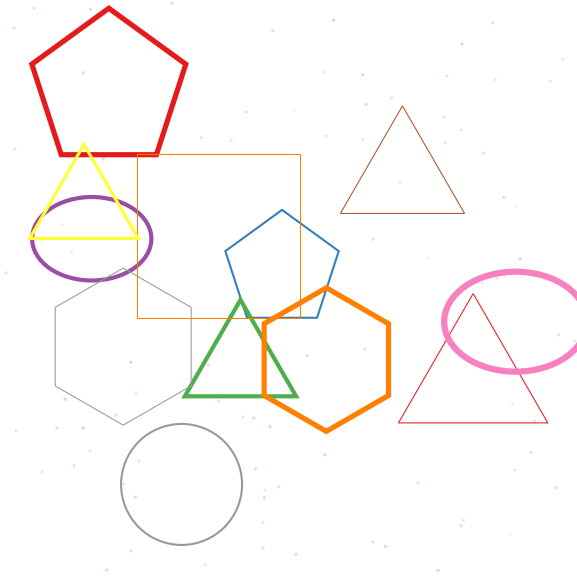[{"shape": "triangle", "thickness": 0.5, "radius": 0.75, "center": [0.819, 0.341]}, {"shape": "pentagon", "thickness": 2.5, "radius": 0.7, "center": [0.188, 0.845]}, {"shape": "pentagon", "thickness": 1, "radius": 0.52, "center": [0.488, 0.532]}, {"shape": "triangle", "thickness": 2, "radius": 0.56, "center": [0.416, 0.369]}, {"shape": "oval", "thickness": 2, "radius": 0.52, "center": [0.159, 0.586]}, {"shape": "hexagon", "thickness": 2.5, "radius": 0.62, "center": [0.565, 0.376]}, {"shape": "square", "thickness": 0.5, "radius": 0.71, "center": [0.378, 0.591]}, {"shape": "triangle", "thickness": 1.5, "radius": 0.54, "center": [0.145, 0.641]}, {"shape": "triangle", "thickness": 0.5, "radius": 0.62, "center": [0.697, 0.692]}, {"shape": "oval", "thickness": 3, "radius": 0.62, "center": [0.893, 0.442]}, {"shape": "hexagon", "thickness": 0.5, "radius": 0.68, "center": [0.213, 0.399]}, {"shape": "circle", "thickness": 1, "radius": 0.52, "center": [0.314, 0.16]}]